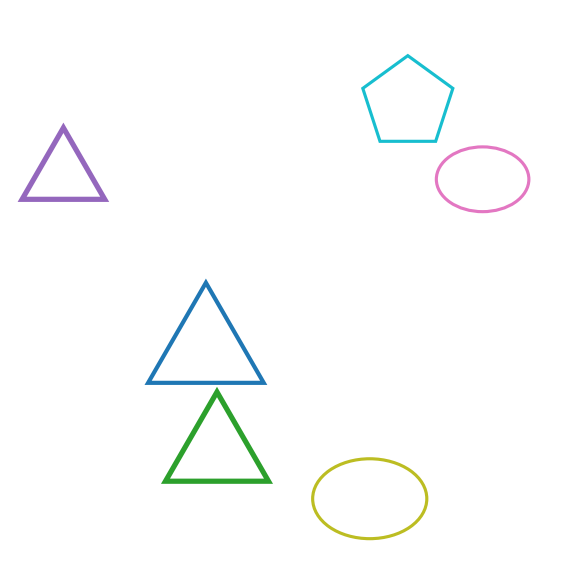[{"shape": "triangle", "thickness": 2, "radius": 0.58, "center": [0.357, 0.394]}, {"shape": "triangle", "thickness": 2.5, "radius": 0.51, "center": [0.376, 0.217]}, {"shape": "triangle", "thickness": 2.5, "radius": 0.41, "center": [0.11, 0.695]}, {"shape": "oval", "thickness": 1.5, "radius": 0.4, "center": [0.836, 0.689]}, {"shape": "oval", "thickness": 1.5, "radius": 0.49, "center": [0.64, 0.136]}, {"shape": "pentagon", "thickness": 1.5, "radius": 0.41, "center": [0.706, 0.821]}]